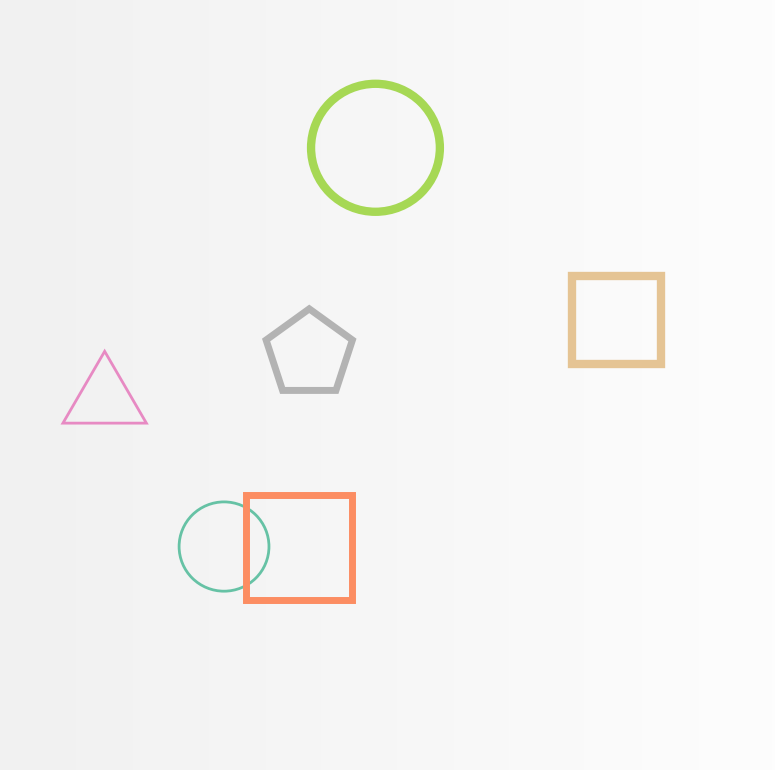[{"shape": "circle", "thickness": 1, "radius": 0.29, "center": [0.289, 0.29]}, {"shape": "square", "thickness": 2.5, "radius": 0.34, "center": [0.386, 0.289]}, {"shape": "triangle", "thickness": 1, "radius": 0.31, "center": [0.135, 0.482]}, {"shape": "circle", "thickness": 3, "radius": 0.42, "center": [0.484, 0.808]}, {"shape": "square", "thickness": 3, "radius": 0.29, "center": [0.796, 0.584]}, {"shape": "pentagon", "thickness": 2.5, "radius": 0.29, "center": [0.399, 0.54]}]